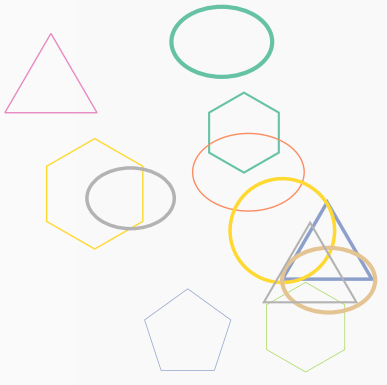[{"shape": "hexagon", "thickness": 1.5, "radius": 0.52, "center": [0.63, 0.656]}, {"shape": "oval", "thickness": 3, "radius": 0.65, "center": [0.572, 0.891]}, {"shape": "oval", "thickness": 1, "radius": 0.72, "center": [0.641, 0.553]}, {"shape": "triangle", "thickness": 2.5, "radius": 0.67, "center": [0.844, 0.342]}, {"shape": "pentagon", "thickness": 0.5, "radius": 0.59, "center": [0.484, 0.133]}, {"shape": "triangle", "thickness": 1, "radius": 0.69, "center": [0.131, 0.776]}, {"shape": "hexagon", "thickness": 0.5, "radius": 0.58, "center": [0.789, 0.15]}, {"shape": "hexagon", "thickness": 1, "radius": 0.72, "center": [0.244, 0.497]}, {"shape": "circle", "thickness": 2.5, "radius": 0.67, "center": [0.729, 0.401]}, {"shape": "oval", "thickness": 3, "radius": 0.6, "center": [0.848, 0.272]}, {"shape": "triangle", "thickness": 1.5, "radius": 0.69, "center": [0.8, 0.284]}, {"shape": "oval", "thickness": 2.5, "radius": 0.56, "center": [0.337, 0.485]}]